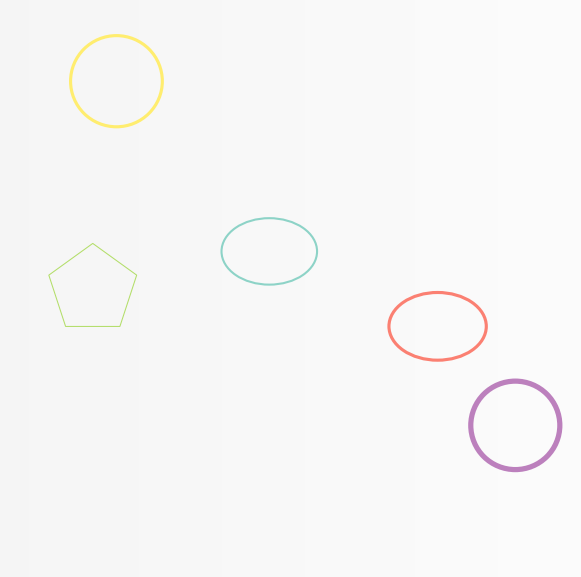[{"shape": "oval", "thickness": 1, "radius": 0.41, "center": [0.463, 0.564]}, {"shape": "oval", "thickness": 1.5, "radius": 0.42, "center": [0.753, 0.434]}, {"shape": "pentagon", "thickness": 0.5, "radius": 0.4, "center": [0.16, 0.498]}, {"shape": "circle", "thickness": 2.5, "radius": 0.38, "center": [0.887, 0.263]}, {"shape": "circle", "thickness": 1.5, "radius": 0.39, "center": [0.2, 0.859]}]